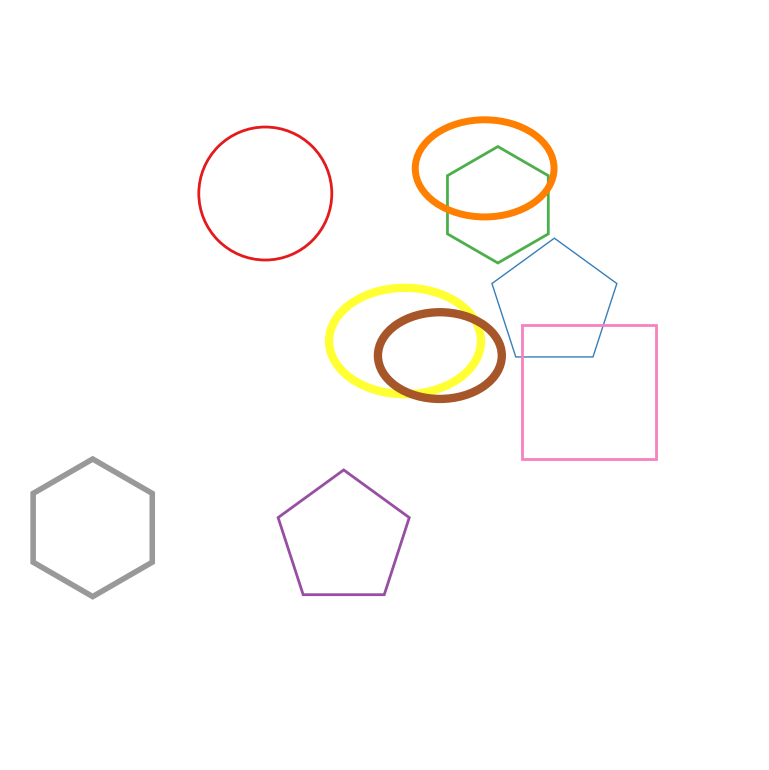[{"shape": "circle", "thickness": 1, "radius": 0.43, "center": [0.345, 0.749]}, {"shape": "pentagon", "thickness": 0.5, "radius": 0.43, "center": [0.72, 0.605]}, {"shape": "hexagon", "thickness": 1, "radius": 0.38, "center": [0.647, 0.734]}, {"shape": "pentagon", "thickness": 1, "radius": 0.45, "center": [0.446, 0.3]}, {"shape": "oval", "thickness": 2.5, "radius": 0.45, "center": [0.629, 0.781]}, {"shape": "oval", "thickness": 3, "radius": 0.49, "center": [0.526, 0.557]}, {"shape": "oval", "thickness": 3, "radius": 0.4, "center": [0.571, 0.538]}, {"shape": "square", "thickness": 1, "radius": 0.44, "center": [0.765, 0.491]}, {"shape": "hexagon", "thickness": 2, "radius": 0.45, "center": [0.12, 0.315]}]